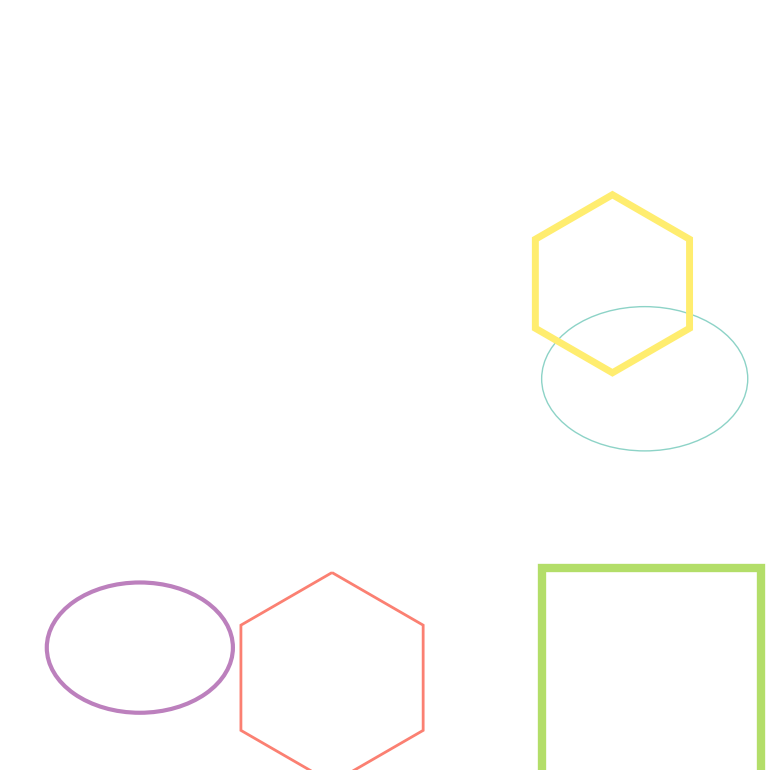[{"shape": "oval", "thickness": 0.5, "radius": 0.67, "center": [0.837, 0.508]}, {"shape": "hexagon", "thickness": 1, "radius": 0.68, "center": [0.431, 0.12]}, {"shape": "square", "thickness": 3, "radius": 0.71, "center": [0.846, 0.12]}, {"shape": "oval", "thickness": 1.5, "radius": 0.6, "center": [0.182, 0.159]}, {"shape": "hexagon", "thickness": 2.5, "radius": 0.58, "center": [0.795, 0.631]}]